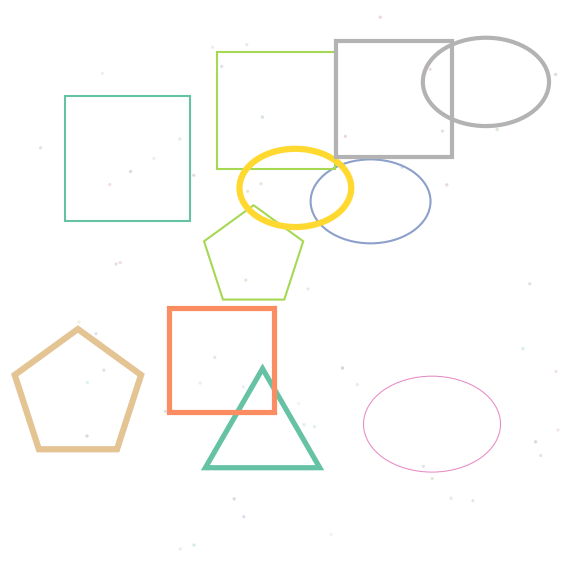[{"shape": "square", "thickness": 1, "radius": 0.54, "center": [0.22, 0.725]}, {"shape": "triangle", "thickness": 2.5, "radius": 0.57, "center": [0.455, 0.246]}, {"shape": "square", "thickness": 2.5, "radius": 0.45, "center": [0.384, 0.376]}, {"shape": "oval", "thickness": 1, "radius": 0.52, "center": [0.642, 0.65]}, {"shape": "oval", "thickness": 0.5, "radius": 0.59, "center": [0.748, 0.265]}, {"shape": "square", "thickness": 1, "radius": 0.51, "center": [0.478, 0.807]}, {"shape": "pentagon", "thickness": 1, "radius": 0.45, "center": [0.439, 0.553]}, {"shape": "oval", "thickness": 3, "radius": 0.48, "center": [0.511, 0.674]}, {"shape": "pentagon", "thickness": 3, "radius": 0.58, "center": [0.135, 0.314]}, {"shape": "oval", "thickness": 2, "radius": 0.55, "center": [0.841, 0.857]}, {"shape": "square", "thickness": 2, "radius": 0.5, "center": [0.682, 0.827]}]